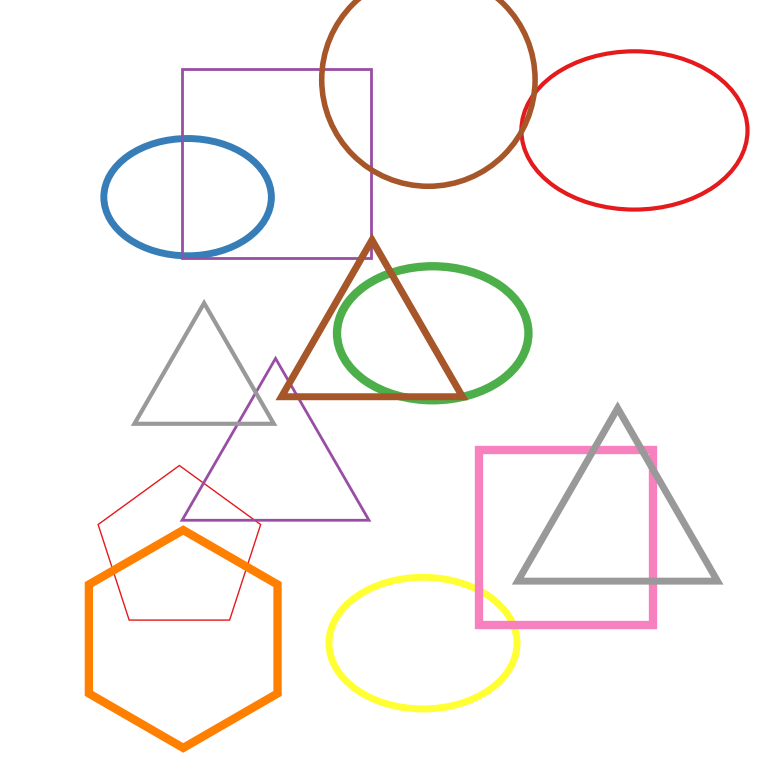[{"shape": "pentagon", "thickness": 0.5, "radius": 0.55, "center": [0.233, 0.284]}, {"shape": "oval", "thickness": 1.5, "radius": 0.73, "center": [0.824, 0.831]}, {"shape": "oval", "thickness": 2.5, "radius": 0.54, "center": [0.244, 0.744]}, {"shape": "oval", "thickness": 3, "radius": 0.62, "center": [0.562, 0.567]}, {"shape": "square", "thickness": 1, "radius": 0.61, "center": [0.359, 0.788]}, {"shape": "triangle", "thickness": 1, "radius": 0.7, "center": [0.358, 0.394]}, {"shape": "hexagon", "thickness": 3, "radius": 0.71, "center": [0.238, 0.17]}, {"shape": "oval", "thickness": 2.5, "radius": 0.61, "center": [0.549, 0.165]}, {"shape": "triangle", "thickness": 2.5, "radius": 0.68, "center": [0.483, 0.553]}, {"shape": "circle", "thickness": 2, "radius": 0.69, "center": [0.556, 0.897]}, {"shape": "square", "thickness": 3, "radius": 0.57, "center": [0.735, 0.302]}, {"shape": "triangle", "thickness": 2.5, "radius": 0.75, "center": [0.802, 0.32]}, {"shape": "triangle", "thickness": 1.5, "radius": 0.52, "center": [0.265, 0.502]}]